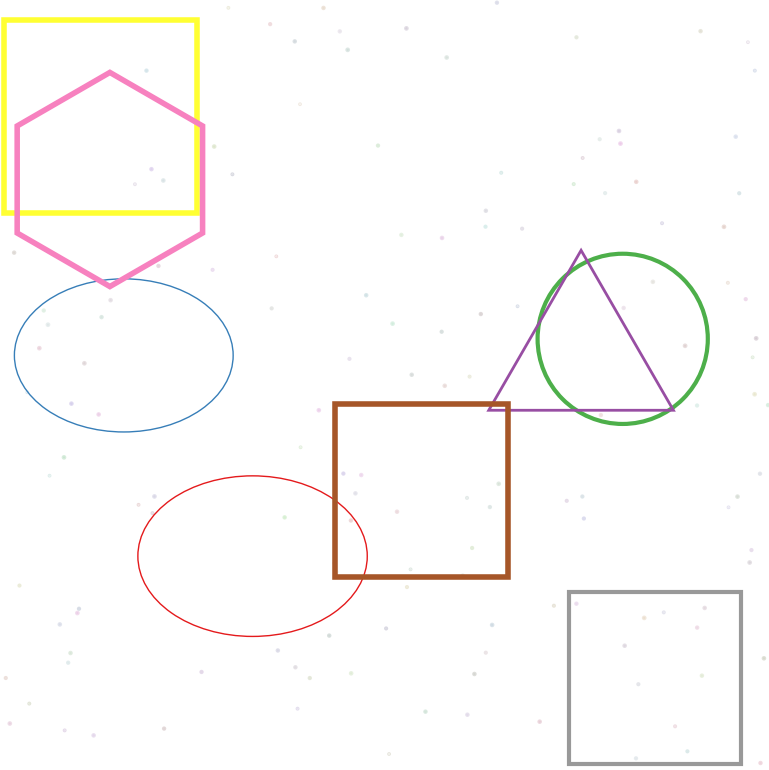[{"shape": "oval", "thickness": 0.5, "radius": 0.74, "center": [0.328, 0.278]}, {"shape": "oval", "thickness": 0.5, "radius": 0.71, "center": [0.161, 0.538]}, {"shape": "circle", "thickness": 1.5, "radius": 0.55, "center": [0.809, 0.56]}, {"shape": "triangle", "thickness": 1, "radius": 0.69, "center": [0.755, 0.536]}, {"shape": "square", "thickness": 2, "radius": 0.63, "center": [0.131, 0.849]}, {"shape": "square", "thickness": 2, "radius": 0.56, "center": [0.547, 0.363]}, {"shape": "hexagon", "thickness": 2, "radius": 0.7, "center": [0.143, 0.767]}, {"shape": "square", "thickness": 1.5, "radius": 0.56, "center": [0.851, 0.119]}]